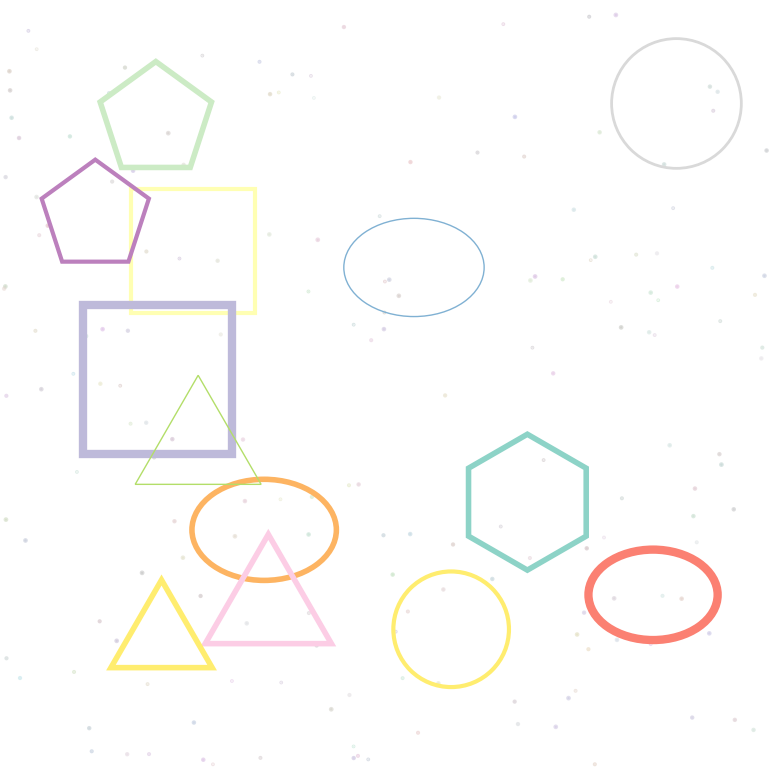[{"shape": "hexagon", "thickness": 2, "radius": 0.44, "center": [0.685, 0.348]}, {"shape": "square", "thickness": 1.5, "radius": 0.4, "center": [0.251, 0.674]}, {"shape": "square", "thickness": 3, "radius": 0.48, "center": [0.204, 0.508]}, {"shape": "oval", "thickness": 3, "radius": 0.42, "center": [0.848, 0.227]}, {"shape": "oval", "thickness": 0.5, "radius": 0.46, "center": [0.538, 0.653]}, {"shape": "oval", "thickness": 2, "radius": 0.47, "center": [0.343, 0.312]}, {"shape": "triangle", "thickness": 0.5, "radius": 0.47, "center": [0.257, 0.418]}, {"shape": "triangle", "thickness": 2, "radius": 0.47, "center": [0.348, 0.211]}, {"shape": "circle", "thickness": 1, "radius": 0.42, "center": [0.879, 0.866]}, {"shape": "pentagon", "thickness": 1.5, "radius": 0.37, "center": [0.124, 0.719]}, {"shape": "pentagon", "thickness": 2, "radius": 0.38, "center": [0.202, 0.844]}, {"shape": "circle", "thickness": 1.5, "radius": 0.38, "center": [0.586, 0.183]}, {"shape": "triangle", "thickness": 2, "radius": 0.38, "center": [0.21, 0.171]}]